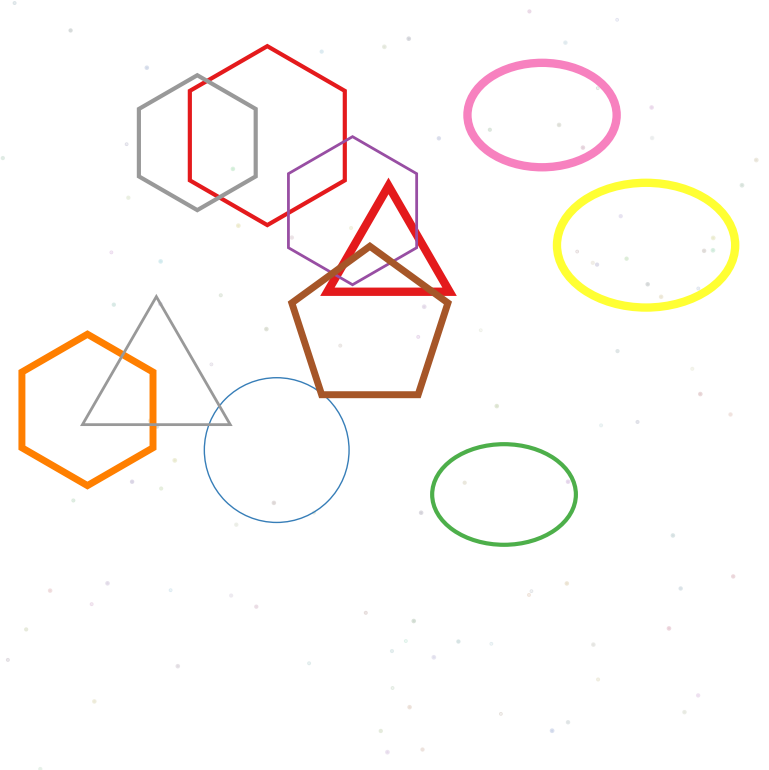[{"shape": "triangle", "thickness": 3, "radius": 0.46, "center": [0.505, 0.667]}, {"shape": "hexagon", "thickness": 1.5, "radius": 0.58, "center": [0.347, 0.824]}, {"shape": "circle", "thickness": 0.5, "radius": 0.47, "center": [0.359, 0.415]}, {"shape": "oval", "thickness": 1.5, "radius": 0.47, "center": [0.655, 0.358]}, {"shape": "hexagon", "thickness": 1, "radius": 0.48, "center": [0.458, 0.726]}, {"shape": "hexagon", "thickness": 2.5, "radius": 0.49, "center": [0.114, 0.468]}, {"shape": "oval", "thickness": 3, "radius": 0.58, "center": [0.839, 0.682]}, {"shape": "pentagon", "thickness": 2.5, "radius": 0.53, "center": [0.48, 0.574]}, {"shape": "oval", "thickness": 3, "radius": 0.48, "center": [0.704, 0.851]}, {"shape": "triangle", "thickness": 1, "radius": 0.55, "center": [0.203, 0.504]}, {"shape": "hexagon", "thickness": 1.5, "radius": 0.44, "center": [0.256, 0.815]}]